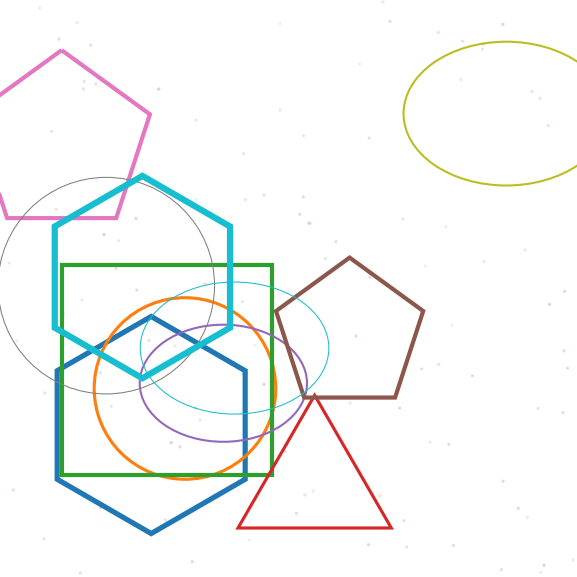[{"shape": "hexagon", "thickness": 2.5, "radius": 0.94, "center": [0.262, 0.263]}, {"shape": "circle", "thickness": 1.5, "radius": 0.79, "center": [0.32, 0.326]}, {"shape": "square", "thickness": 2, "radius": 0.91, "center": [0.29, 0.359]}, {"shape": "triangle", "thickness": 1.5, "radius": 0.77, "center": [0.545, 0.161]}, {"shape": "oval", "thickness": 1, "radius": 0.72, "center": [0.387, 0.336]}, {"shape": "pentagon", "thickness": 2, "radius": 0.67, "center": [0.605, 0.419]}, {"shape": "pentagon", "thickness": 2, "radius": 0.8, "center": [0.107, 0.752]}, {"shape": "circle", "thickness": 0.5, "radius": 0.94, "center": [0.184, 0.505]}, {"shape": "oval", "thickness": 1, "radius": 0.89, "center": [0.877, 0.802]}, {"shape": "oval", "thickness": 0.5, "radius": 0.82, "center": [0.406, 0.396]}, {"shape": "hexagon", "thickness": 3, "radius": 0.88, "center": [0.247, 0.519]}]